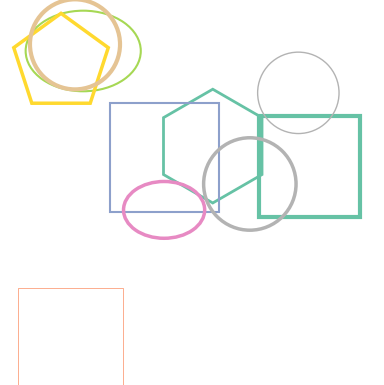[{"shape": "hexagon", "thickness": 2, "radius": 0.74, "center": [0.553, 0.621]}, {"shape": "square", "thickness": 3, "radius": 0.66, "center": [0.804, 0.568]}, {"shape": "square", "thickness": 0.5, "radius": 0.68, "center": [0.183, 0.115]}, {"shape": "square", "thickness": 1.5, "radius": 0.71, "center": [0.428, 0.59]}, {"shape": "oval", "thickness": 2.5, "radius": 0.53, "center": [0.426, 0.455]}, {"shape": "oval", "thickness": 1.5, "radius": 0.75, "center": [0.216, 0.868]}, {"shape": "pentagon", "thickness": 2.5, "radius": 0.65, "center": [0.158, 0.836]}, {"shape": "circle", "thickness": 3, "radius": 0.58, "center": [0.195, 0.885]}, {"shape": "circle", "thickness": 2.5, "radius": 0.6, "center": [0.649, 0.522]}, {"shape": "circle", "thickness": 1, "radius": 0.53, "center": [0.775, 0.759]}]